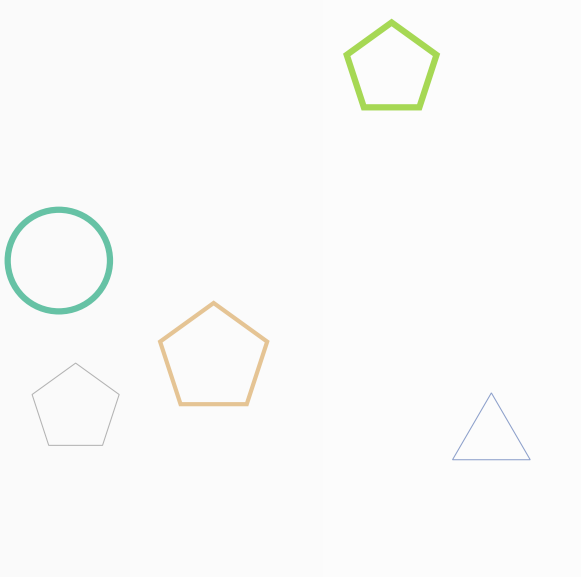[{"shape": "circle", "thickness": 3, "radius": 0.44, "center": [0.101, 0.548]}, {"shape": "triangle", "thickness": 0.5, "radius": 0.39, "center": [0.845, 0.242]}, {"shape": "pentagon", "thickness": 3, "radius": 0.41, "center": [0.674, 0.879]}, {"shape": "pentagon", "thickness": 2, "radius": 0.48, "center": [0.368, 0.378]}, {"shape": "pentagon", "thickness": 0.5, "radius": 0.39, "center": [0.13, 0.292]}]